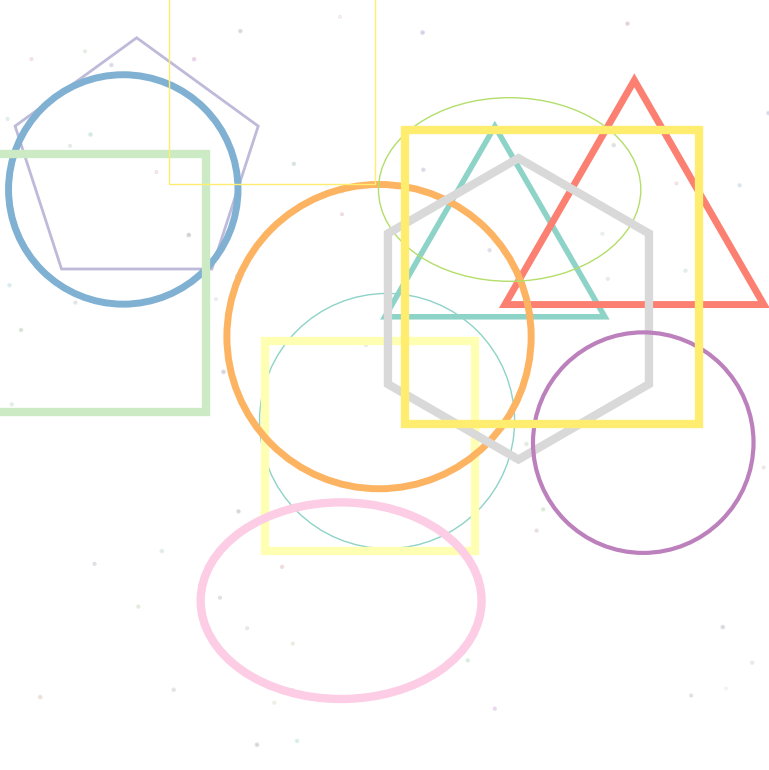[{"shape": "triangle", "thickness": 2, "radius": 0.82, "center": [0.643, 0.671]}, {"shape": "circle", "thickness": 0.5, "radius": 0.83, "center": [0.503, 0.453]}, {"shape": "square", "thickness": 3, "radius": 0.68, "center": [0.481, 0.421]}, {"shape": "pentagon", "thickness": 1, "radius": 0.83, "center": [0.177, 0.785]}, {"shape": "triangle", "thickness": 2.5, "radius": 0.97, "center": [0.824, 0.702]}, {"shape": "circle", "thickness": 2.5, "radius": 0.74, "center": [0.16, 0.754]}, {"shape": "circle", "thickness": 2.5, "radius": 0.99, "center": [0.492, 0.563]}, {"shape": "oval", "thickness": 0.5, "radius": 0.85, "center": [0.662, 0.754]}, {"shape": "oval", "thickness": 3, "radius": 0.91, "center": [0.443, 0.22]}, {"shape": "hexagon", "thickness": 3, "radius": 0.98, "center": [0.673, 0.599]}, {"shape": "circle", "thickness": 1.5, "radius": 0.72, "center": [0.835, 0.425]}, {"shape": "square", "thickness": 3, "radius": 0.84, "center": [0.1, 0.633]}, {"shape": "square", "thickness": 0.5, "radius": 0.67, "center": [0.354, 0.895]}, {"shape": "square", "thickness": 3, "radius": 0.95, "center": [0.717, 0.64]}]